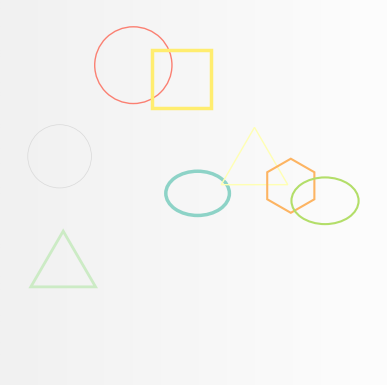[{"shape": "oval", "thickness": 2.5, "radius": 0.41, "center": [0.51, 0.498]}, {"shape": "triangle", "thickness": 1, "radius": 0.5, "center": [0.657, 0.57]}, {"shape": "circle", "thickness": 1, "radius": 0.5, "center": [0.344, 0.831]}, {"shape": "hexagon", "thickness": 1.5, "radius": 0.35, "center": [0.75, 0.518]}, {"shape": "oval", "thickness": 1.5, "radius": 0.43, "center": [0.839, 0.479]}, {"shape": "circle", "thickness": 0.5, "radius": 0.41, "center": [0.154, 0.594]}, {"shape": "triangle", "thickness": 2, "radius": 0.48, "center": [0.163, 0.303]}, {"shape": "square", "thickness": 2.5, "radius": 0.38, "center": [0.468, 0.796]}]